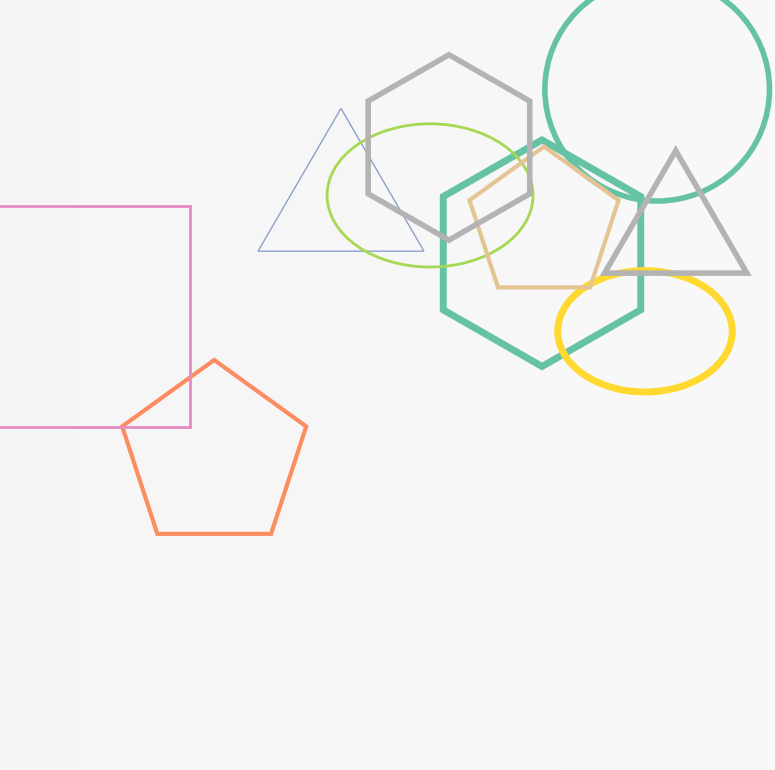[{"shape": "circle", "thickness": 2, "radius": 0.72, "center": [0.848, 0.884]}, {"shape": "hexagon", "thickness": 2.5, "radius": 0.74, "center": [0.699, 0.671]}, {"shape": "pentagon", "thickness": 1.5, "radius": 0.62, "center": [0.276, 0.408]}, {"shape": "triangle", "thickness": 0.5, "radius": 0.62, "center": [0.44, 0.736]}, {"shape": "square", "thickness": 1, "radius": 0.72, "center": [0.101, 0.589]}, {"shape": "oval", "thickness": 1, "radius": 0.66, "center": [0.555, 0.746]}, {"shape": "oval", "thickness": 2.5, "radius": 0.56, "center": [0.832, 0.57]}, {"shape": "pentagon", "thickness": 1.5, "radius": 0.51, "center": [0.702, 0.709]}, {"shape": "hexagon", "thickness": 2, "radius": 0.6, "center": [0.579, 0.809]}, {"shape": "triangle", "thickness": 2, "radius": 0.53, "center": [0.872, 0.698]}]